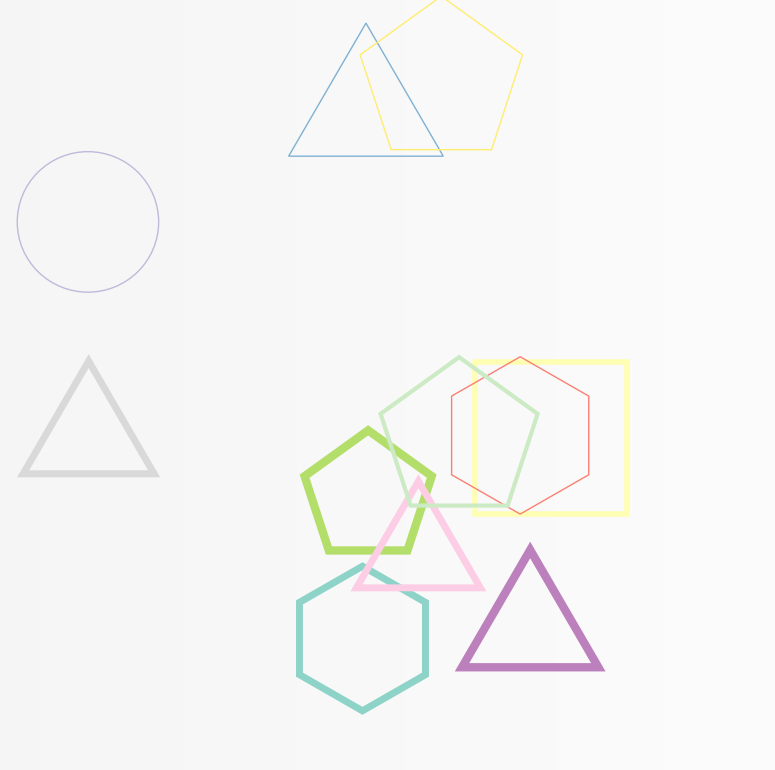[{"shape": "hexagon", "thickness": 2.5, "radius": 0.47, "center": [0.468, 0.171]}, {"shape": "square", "thickness": 2, "radius": 0.49, "center": [0.711, 0.431]}, {"shape": "circle", "thickness": 0.5, "radius": 0.46, "center": [0.113, 0.712]}, {"shape": "hexagon", "thickness": 0.5, "radius": 0.51, "center": [0.671, 0.435]}, {"shape": "triangle", "thickness": 0.5, "radius": 0.58, "center": [0.472, 0.855]}, {"shape": "pentagon", "thickness": 3, "radius": 0.43, "center": [0.475, 0.355]}, {"shape": "triangle", "thickness": 2.5, "radius": 0.46, "center": [0.54, 0.283]}, {"shape": "triangle", "thickness": 2.5, "radius": 0.49, "center": [0.114, 0.433]}, {"shape": "triangle", "thickness": 3, "radius": 0.51, "center": [0.684, 0.184]}, {"shape": "pentagon", "thickness": 1.5, "radius": 0.53, "center": [0.592, 0.43]}, {"shape": "pentagon", "thickness": 0.5, "radius": 0.55, "center": [0.569, 0.895]}]